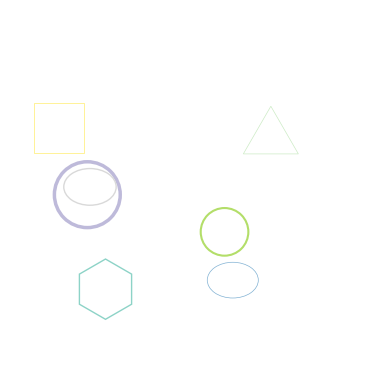[{"shape": "hexagon", "thickness": 1, "radius": 0.39, "center": [0.274, 0.249]}, {"shape": "circle", "thickness": 2.5, "radius": 0.43, "center": [0.227, 0.494]}, {"shape": "oval", "thickness": 0.5, "radius": 0.33, "center": [0.605, 0.272]}, {"shape": "circle", "thickness": 1.5, "radius": 0.31, "center": [0.583, 0.398]}, {"shape": "oval", "thickness": 1, "radius": 0.34, "center": [0.234, 0.515]}, {"shape": "triangle", "thickness": 0.5, "radius": 0.41, "center": [0.703, 0.642]}, {"shape": "square", "thickness": 0.5, "radius": 0.32, "center": [0.154, 0.668]}]